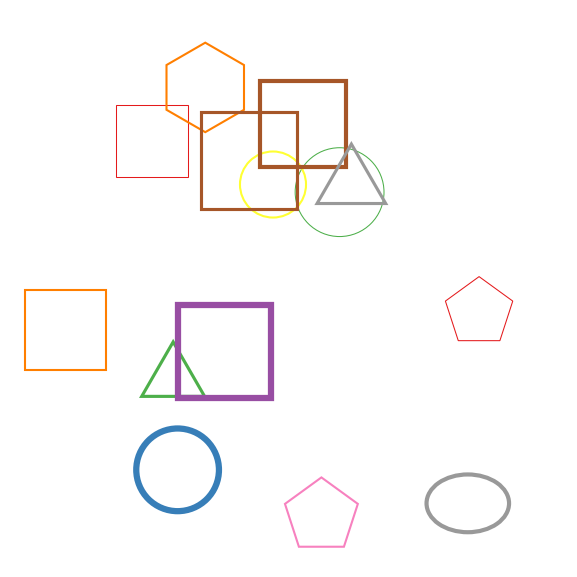[{"shape": "square", "thickness": 0.5, "radius": 0.31, "center": [0.263, 0.755]}, {"shape": "pentagon", "thickness": 0.5, "radius": 0.31, "center": [0.83, 0.459]}, {"shape": "circle", "thickness": 3, "radius": 0.36, "center": [0.308, 0.186]}, {"shape": "circle", "thickness": 0.5, "radius": 0.38, "center": [0.588, 0.666]}, {"shape": "triangle", "thickness": 1.5, "radius": 0.31, "center": [0.3, 0.344]}, {"shape": "square", "thickness": 3, "radius": 0.4, "center": [0.388, 0.391]}, {"shape": "square", "thickness": 1, "radius": 0.35, "center": [0.113, 0.428]}, {"shape": "hexagon", "thickness": 1, "radius": 0.39, "center": [0.355, 0.848]}, {"shape": "circle", "thickness": 1, "radius": 0.29, "center": [0.473, 0.68]}, {"shape": "square", "thickness": 2, "radius": 0.37, "center": [0.525, 0.784]}, {"shape": "square", "thickness": 1.5, "radius": 0.42, "center": [0.431, 0.721]}, {"shape": "pentagon", "thickness": 1, "radius": 0.33, "center": [0.557, 0.106]}, {"shape": "triangle", "thickness": 1.5, "radius": 0.34, "center": [0.608, 0.681]}, {"shape": "oval", "thickness": 2, "radius": 0.36, "center": [0.81, 0.128]}]